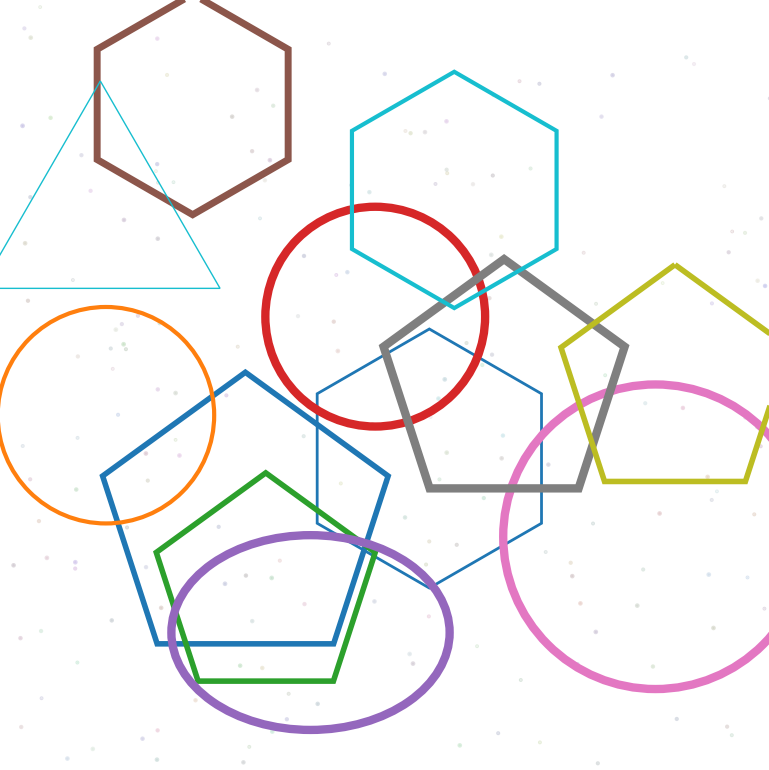[{"shape": "pentagon", "thickness": 2, "radius": 0.97, "center": [0.319, 0.322]}, {"shape": "hexagon", "thickness": 1, "radius": 0.84, "center": [0.558, 0.405]}, {"shape": "circle", "thickness": 1.5, "radius": 0.7, "center": [0.138, 0.461]}, {"shape": "pentagon", "thickness": 2, "radius": 0.75, "center": [0.345, 0.236]}, {"shape": "circle", "thickness": 3, "radius": 0.71, "center": [0.487, 0.589]}, {"shape": "oval", "thickness": 3, "radius": 0.9, "center": [0.403, 0.179]}, {"shape": "hexagon", "thickness": 2.5, "radius": 0.72, "center": [0.25, 0.864]}, {"shape": "circle", "thickness": 3, "radius": 0.99, "center": [0.851, 0.303]}, {"shape": "pentagon", "thickness": 3, "radius": 0.82, "center": [0.655, 0.499]}, {"shape": "pentagon", "thickness": 2, "radius": 0.78, "center": [0.877, 0.501]}, {"shape": "triangle", "thickness": 0.5, "radius": 0.9, "center": [0.13, 0.715]}, {"shape": "hexagon", "thickness": 1.5, "radius": 0.77, "center": [0.59, 0.753]}]